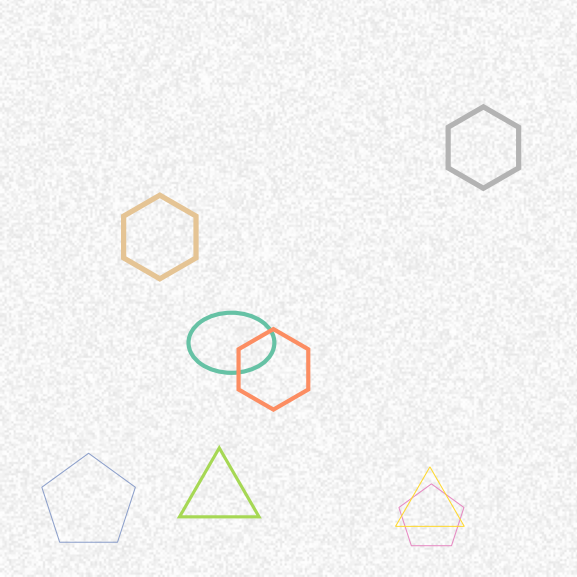[{"shape": "oval", "thickness": 2, "radius": 0.37, "center": [0.401, 0.406]}, {"shape": "hexagon", "thickness": 2, "radius": 0.35, "center": [0.473, 0.36]}, {"shape": "pentagon", "thickness": 0.5, "radius": 0.43, "center": [0.153, 0.129]}, {"shape": "pentagon", "thickness": 0.5, "radius": 0.3, "center": [0.747, 0.102]}, {"shape": "triangle", "thickness": 1.5, "radius": 0.4, "center": [0.38, 0.144]}, {"shape": "triangle", "thickness": 0.5, "radius": 0.34, "center": [0.744, 0.122]}, {"shape": "hexagon", "thickness": 2.5, "radius": 0.36, "center": [0.277, 0.589]}, {"shape": "hexagon", "thickness": 2.5, "radius": 0.35, "center": [0.837, 0.744]}]